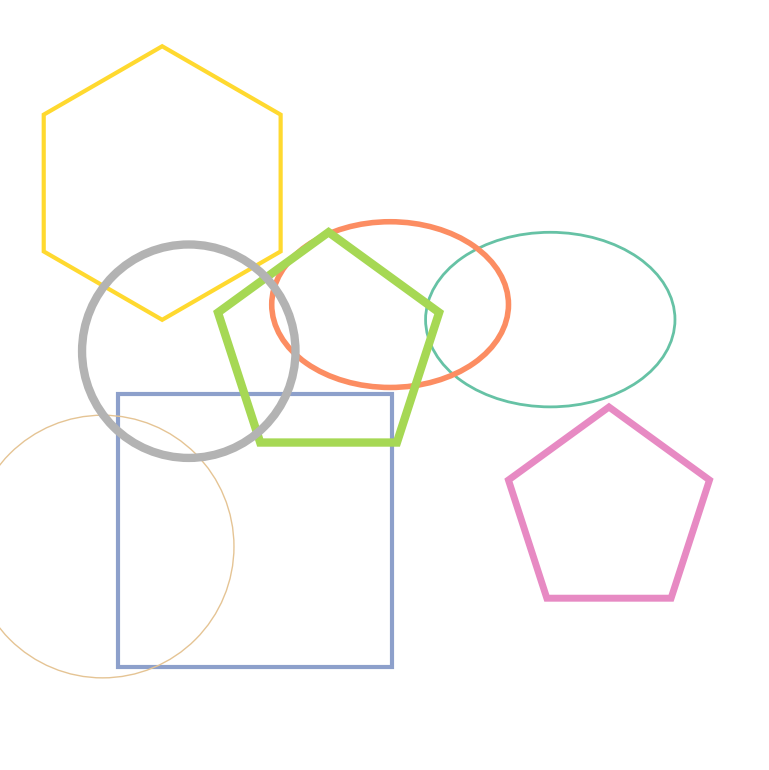[{"shape": "oval", "thickness": 1, "radius": 0.81, "center": [0.715, 0.585]}, {"shape": "oval", "thickness": 2, "radius": 0.77, "center": [0.507, 0.604]}, {"shape": "square", "thickness": 1.5, "radius": 0.89, "center": [0.331, 0.311]}, {"shape": "pentagon", "thickness": 2.5, "radius": 0.69, "center": [0.791, 0.334]}, {"shape": "pentagon", "thickness": 3, "radius": 0.76, "center": [0.427, 0.547]}, {"shape": "hexagon", "thickness": 1.5, "radius": 0.89, "center": [0.211, 0.762]}, {"shape": "circle", "thickness": 0.5, "radius": 0.85, "center": [0.133, 0.29]}, {"shape": "circle", "thickness": 3, "radius": 0.69, "center": [0.245, 0.544]}]